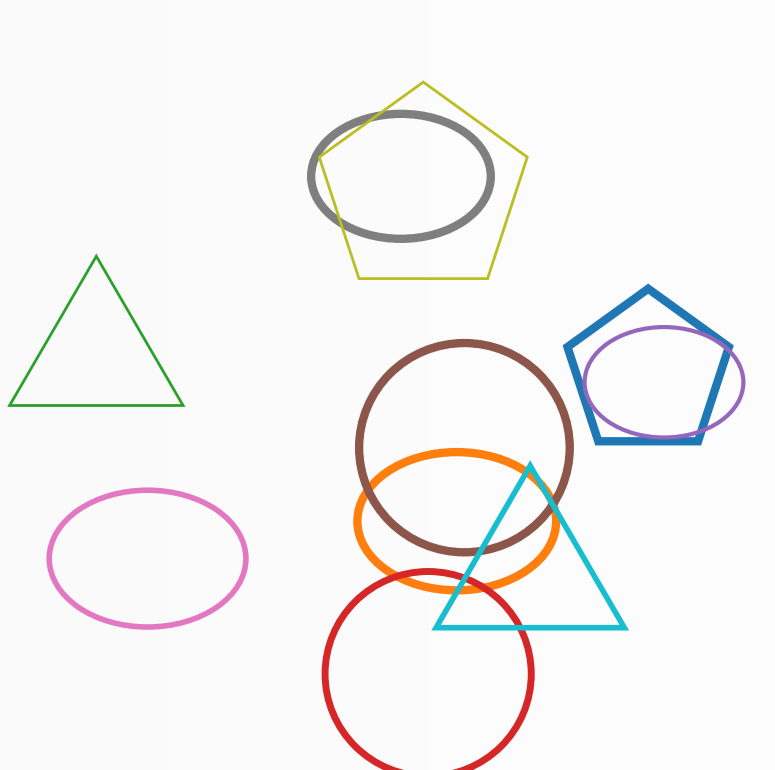[{"shape": "pentagon", "thickness": 3, "radius": 0.55, "center": [0.836, 0.515]}, {"shape": "oval", "thickness": 3, "radius": 0.64, "center": [0.589, 0.323]}, {"shape": "triangle", "thickness": 1, "radius": 0.65, "center": [0.124, 0.538]}, {"shape": "circle", "thickness": 2.5, "radius": 0.67, "center": [0.552, 0.125]}, {"shape": "oval", "thickness": 1.5, "radius": 0.51, "center": [0.857, 0.504]}, {"shape": "circle", "thickness": 3, "radius": 0.68, "center": [0.599, 0.419]}, {"shape": "oval", "thickness": 2, "radius": 0.63, "center": [0.19, 0.275]}, {"shape": "oval", "thickness": 3, "radius": 0.58, "center": [0.517, 0.771]}, {"shape": "pentagon", "thickness": 1, "radius": 0.71, "center": [0.546, 0.752]}, {"shape": "triangle", "thickness": 2, "radius": 0.7, "center": [0.684, 0.255]}]